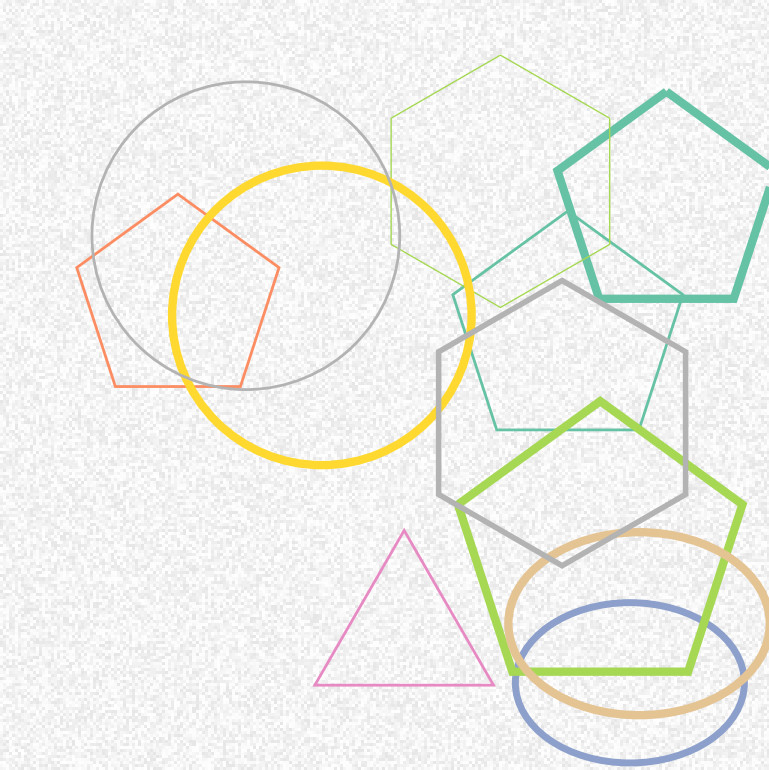[{"shape": "pentagon", "thickness": 1, "radius": 0.79, "center": [0.737, 0.569]}, {"shape": "pentagon", "thickness": 3, "radius": 0.74, "center": [0.865, 0.732]}, {"shape": "pentagon", "thickness": 1, "radius": 0.69, "center": [0.231, 0.61]}, {"shape": "oval", "thickness": 2.5, "radius": 0.74, "center": [0.818, 0.113]}, {"shape": "triangle", "thickness": 1, "radius": 0.67, "center": [0.525, 0.177]}, {"shape": "pentagon", "thickness": 3, "radius": 0.97, "center": [0.78, 0.285]}, {"shape": "hexagon", "thickness": 0.5, "radius": 0.82, "center": [0.65, 0.765]}, {"shape": "circle", "thickness": 3, "radius": 0.97, "center": [0.418, 0.59]}, {"shape": "oval", "thickness": 3, "radius": 0.85, "center": [0.83, 0.19]}, {"shape": "hexagon", "thickness": 2, "radius": 0.93, "center": [0.73, 0.45]}, {"shape": "circle", "thickness": 1, "radius": 1.0, "center": [0.319, 0.694]}]